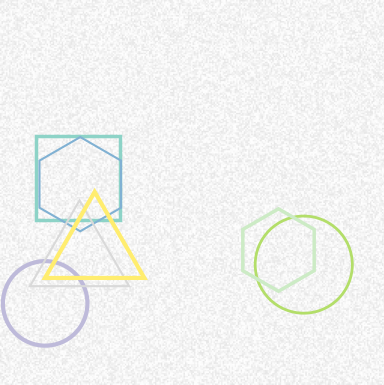[{"shape": "square", "thickness": 2.5, "radius": 0.55, "center": [0.203, 0.538]}, {"shape": "circle", "thickness": 3, "radius": 0.55, "center": [0.117, 0.212]}, {"shape": "hexagon", "thickness": 1.5, "radius": 0.61, "center": [0.208, 0.522]}, {"shape": "circle", "thickness": 2, "radius": 0.63, "center": [0.789, 0.313]}, {"shape": "triangle", "thickness": 1.5, "radius": 0.74, "center": [0.207, 0.331]}, {"shape": "hexagon", "thickness": 2.5, "radius": 0.54, "center": [0.723, 0.351]}, {"shape": "triangle", "thickness": 3, "radius": 0.75, "center": [0.246, 0.353]}]